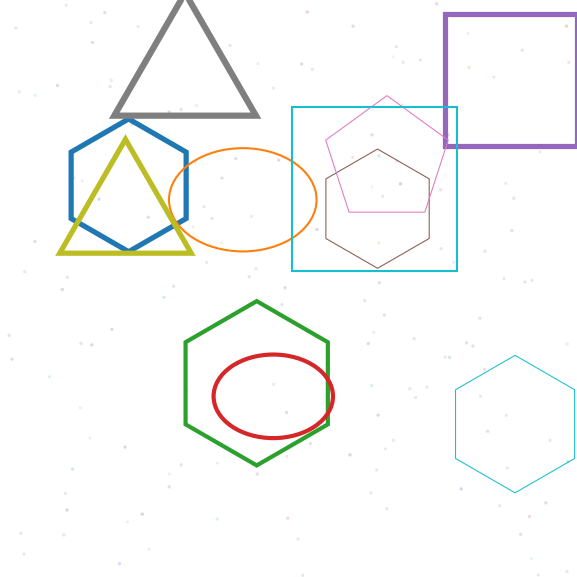[{"shape": "hexagon", "thickness": 2.5, "radius": 0.57, "center": [0.223, 0.678]}, {"shape": "oval", "thickness": 1, "radius": 0.64, "center": [0.42, 0.653]}, {"shape": "hexagon", "thickness": 2, "radius": 0.71, "center": [0.445, 0.335]}, {"shape": "oval", "thickness": 2, "radius": 0.52, "center": [0.473, 0.313]}, {"shape": "square", "thickness": 2.5, "radius": 0.57, "center": [0.885, 0.861]}, {"shape": "hexagon", "thickness": 0.5, "radius": 0.52, "center": [0.654, 0.638]}, {"shape": "pentagon", "thickness": 0.5, "radius": 0.56, "center": [0.67, 0.722]}, {"shape": "triangle", "thickness": 3, "radius": 0.71, "center": [0.321, 0.87]}, {"shape": "triangle", "thickness": 2.5, "radius": 0.66, "center": [0.217, 0.626]}, {"shape": "hexagon", "thickness": 0.5, "radius": 0.6, "center": [0.892, 0.265]}, {"shape": "square", "thickness": 1, "radius": 0.71, "center": [0.648, 0.672]}]